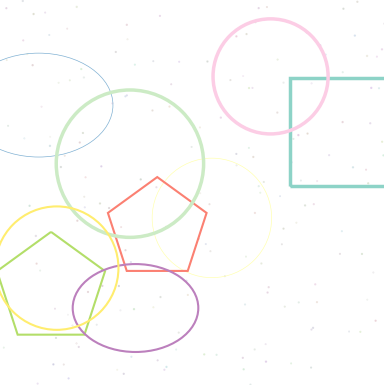[{"shape": "square", "thickness": 2.5, "radius": 0.7, "center": [0.892, 0.657]}, {"shape": "circle", "thickness": 0.5, "radius": 0.78, "center": [0.55, 0.434]}, {"shape": "pentagon", "thickness": 1.5, "radius": 0.67, "center": [0.408, 0.405]}, {"shape": "oval", "thickness": 0.5, "radius": 0.96, "center": [0.101, 0.727]}, {"shape": "pentagon", "thickness": 1.5, "radius": 0.74, "center": [0.133, 0.25]}, {"shape": "circle", "thickness": 2.5, "radius": 0.75, "center": [0.703, 0.802]}, {"shape": "oval", "thickness": 1.5, "radius": 0.82, "center": [0.352, 0.2]}, {"shape": "circle", "thickness": 2.5, "radius": 0.96, "center": [0.337, 0.575]}, {"shape": "circle", "thickness": 1.5, "radius": 0.8, "center": [0.147, 0.304]}]